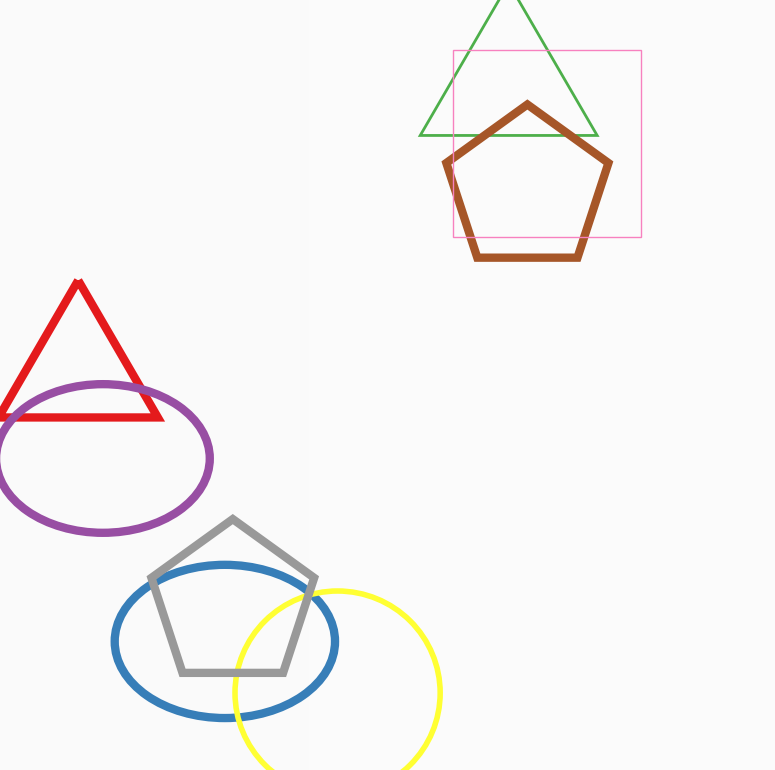[{"shape": "triangle", "thickness": 3, "radius": 0.59, "center": [0.101, 0.517]}, {"shape": "oval", "thickness": 3, "radius": 0.71, "center": [0.29, 0.167]}, {"shape": "triangle", "thickness": 1, "radius": 0.66, "center": [0.656, 0.89]}, {"shape": "oval", "thickness": 3, "radius": 0.69, "center": [0.133, 0.405]}, {"shape": "circle", "thickness": 2, "radius": 0.66, "center": [0.436, 0.1]}, {"shape": "pentagon", "thickness": 3, "radius": 0.55, "center": [0.681, 0.754]}, {"shape": "square", "thickness": 0.5, "radius": 0.61, "center": [0.706, 0.814]}, {"shape": "pentagon", "thickness": 3, "radius": 0.55, "center": [0.3, 0.215]}]